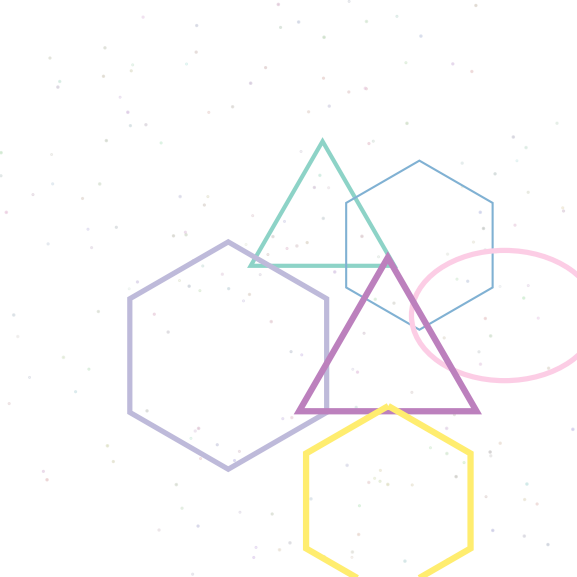[{"shape": "triangle", "thickness": 2, "radius": 0.72, "center": [0.559, 0.611]}, {"shape": "hexagon", "thickness": 2.5, "radius": 0.98, "center": [0.395, 0.383]}, {"shape": "hexagon", "thickness": 1, "radius": 0.73, "center": [0.726, 0.575]}, {"shape": "oval", "thickness": 2.5, "radius": 0.81, "center": [0.874, 0.453]}, {"shape": "triangle", "thickness": 3, "radius": 0.89, "center": [0.672, 0.376]}, {"shape": "hexagon", "thickness": 3, "radius": 0.82, "center": [0.672, 0.132]}]